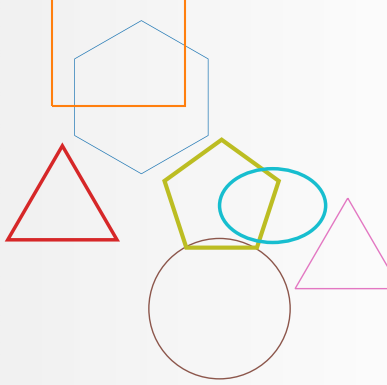[{"shape": "hexagon", "thickness": 0.5, "radius": 0.99, "center": [0.365, 0.748]}, {"shape": "square", "thickness": 1.5, "radius": 0.86, "center": [0.306, 0.897]}, {"shape": "triangle", "thickness": 2.5, "radius": 0.81, "center": [0.161, 0.459]}, {"shape": "circle", "thickness": 1, "radius": 0.91, "center": [0.566, 0.198]}, {"shape": "triangle", "thickness": 1, "radius": 0.78, "center": [0.897, 0.329]}, {"shape": "pentagon", "thickness": 3, "radius": 0.77, "center": [0.572, 0.482]}, {"shape": "oval", "thickness": 2.5, "radius": 0.68, "center": [0.703, 0.466]}]